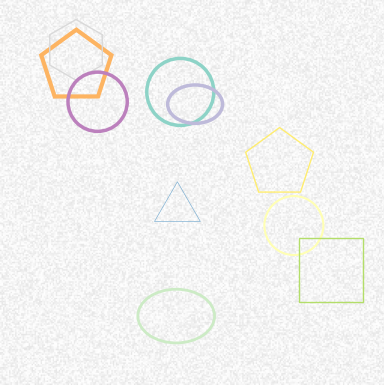[{"shape": "circle", "thickness": 2.5, "radius": 0.44, "center": [0.468, 0.761]}, {"shape": "circle", "thickness": 1.5, "radius": 0.38, "center": [0.763, 0.414]}, {"shape": "oval", "thickness": 2.5, "radius": 0.36, "center": [0.507, 0.729]}, {"shape": "triangle", "thickness": 0.5, "radius": 0.34, "center": [0.461, 0.459]}, {"shape": "pentagon", "thickness": 3, "radius": 0.48, "center": [0.198, 0.827]}, {"shape": "square", "thickness": 1, "radius": 0.41, "center": [0.86, 0.299]}, {"shape": "hexagon", "thickness": 1, "radius": 0.39, "center": [0.197, 0.87]}, {"shape": "circle", "thickness": 2.5, "radius": 0.38, "center": [0.254, 0.736]}, {"shape": "oval", "thickness": 2, "radius": 0.5, "center": [0.458, 0.179]}, {"shape": "pentagon", "thickness": 1, "radius": 0.46, "center": [0.726, 0.576]}]